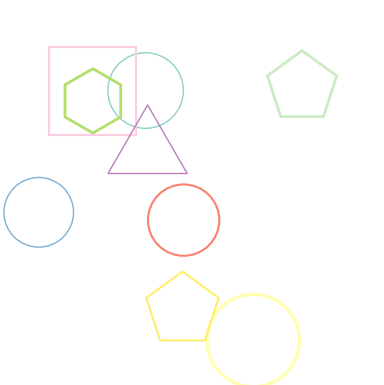[{"shape": "circle", "thickness": 1, "radius": 0.49, "center": [0.378, 0.765]}, {"shape": "circle", "thickness": 2.5, "radius": 0.6, "center": [0.658, 0.116]}, {"shape": "circle", "thickness": 1.5, "radius": 0.46, "center": [0.477, 0.428]}, {"shape": "circle", "thickness": 1, "radius": 0.45, "center": [0.101, 0.449]}, {"shape": "hexagon", "thickness": 2, "radius": 0.42, "center": [0.241, 0.738]}, {"shape": "square", "thickness": 1.5, "radius": 0.57, "center": [0.24, 0.764]}, {"shape": "triangle", "thickness": 1, "radius": 0.59, "center": [0.383, 0.609]}, {"shape": "pentagon", "thickness": 2, "radius": 0.47, "center": [0.785, 0.774]}, {"shape": "pentagon", "thickness": 1.5, "radius": 0.49, "center": [0.474, 0.196]}]